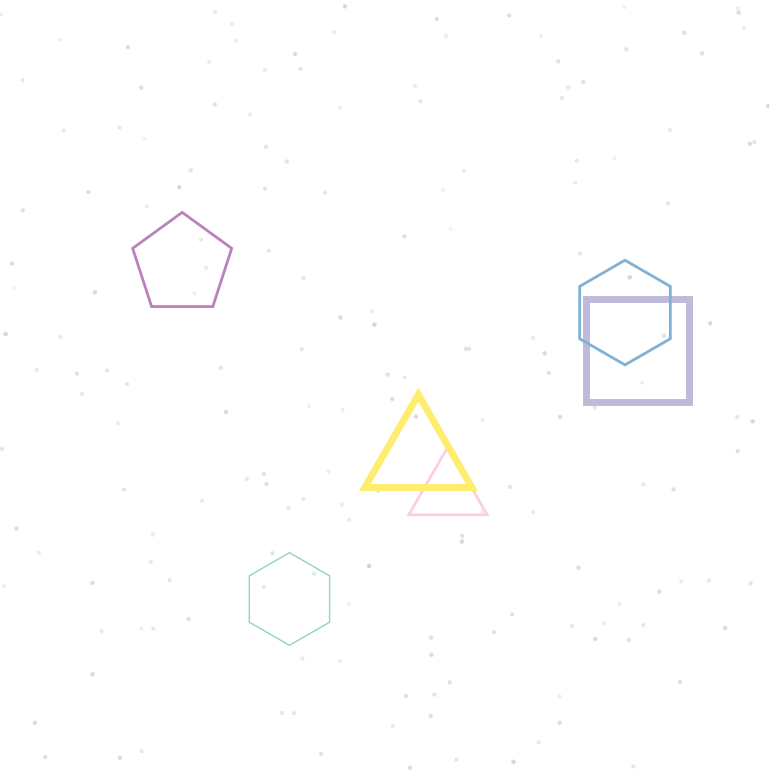[{"shape": "hexagon", "thickness": 0.5, "radius": 0.3, "center": [0.376, 0.222]}, {"shape": "square", "thickness": 2.5, "radius": 0.33, "center": [0.827, 0.545]}, {"shape": "hexagon", "thickness": 1, "radius": 0.34, "center": [0.812, 0.594]}, {"shape": "triangle", "thickness": 1, "radius": 0.29, "center": [0.582, 0.361]}, {"shape": "pentagon", "thickness": 1, "radius": 0.34, "center": [0.237, 0.657]}, {"shape": "triangle", "thickness": 2.5, "radius": 0.4, "center": [0.543, 0.407]}]